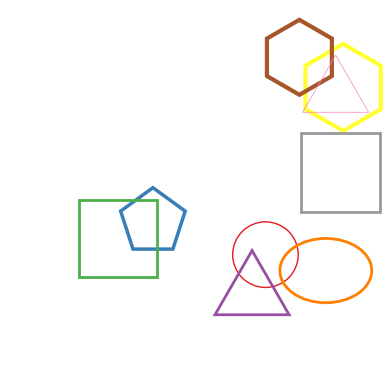[{"shape": "circle", "thickness": 1, "radius": 0.43, "center": [0.69, 0.339]}, {"shape": "pentagon", "thickness": 2.5, "radius": 0.44, "center": [0.397, 0.424]}, {"shape": "square", "thickness": 2, "radius": 0.51, "center": [0.307, 0.381]}, {"shape": "triangle", "thickness": 2, "radius": 0.56, "center": [0.655, 0.238]}, {"shape": "oval", "thickness": 2, "radius": 0.6, "center": [0.846, 0.297]}, {"shape": "hexagon", "thickness": 3, "radius": 0.56, "center": [0.891, 0.773]}, {"shape": "hexagon", "thickness": 3, "radius": 0.49, "center": [0.778, 0.851]}, {"shape": "triangle", "thickness": 0.5, "radius": 0.5, "center": [0.872, 0.758]}, {"shape": "square", "thickness": 2, "radius": 0.51, "center": [0.885, 0.552]}]